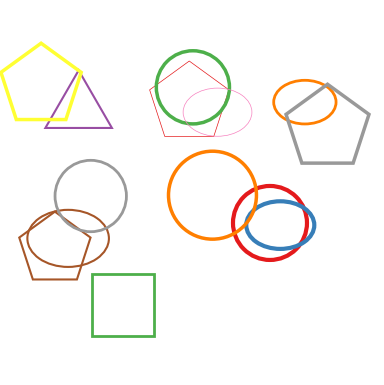[{"shape": "pentagon", "thickness": 0.5, "radius": 0.54, "center": [0.492, 0.733]}, {"shape": "circle", "thickness": 3, "radius": 0.48, "center": [0.701, 0.421]}, {"shape": "oval", "thickness": 3, "radius": 0.44, "center": [0.728, 0.415]}, {"shape": "square", "thickness": 2, "radius": 0.4, "center": [0.319, 0.207]}, {"shape": "circle", "thickness": 2.5, "radius": 0.47, "center": [0.501, 0.773]}, {"shape": "triangle", "thickness": 1.5, "radius": 0.5, "center": [0.204, 0.718]}, {"shape": "oval", "thickness": 2, "radius": 0.4, "center": [0.792, 0.735]}, {"shape": "circle", "thickness": 2.5, "radius": 0.57, "center": [0.552, 0.493]}, {"shape": "pentagon", "thickness": 2.5, "radius": 0.55, "center": [0.107, 0.778]}, {"shape": "oval", "thickness": 1.5, "radius": 0.53, "center": [0.177, 0.381]}, {"shape": "pentagon", "thickness": 1.5, "radius": 0.49, "center": [0.143, 0.353]}, {"shape": "oval", "thickness": 0.5, "radius": 0.45, "center": [0.565, 0.709]}, {"shape": "pentagon", "thickness": 2.5, "radius": 0.57, "center": [0.851, 0.668]}, {"shape": "circle", "thickness": 2, "radius": 0.46, "center": [0.236, 0.491]}]